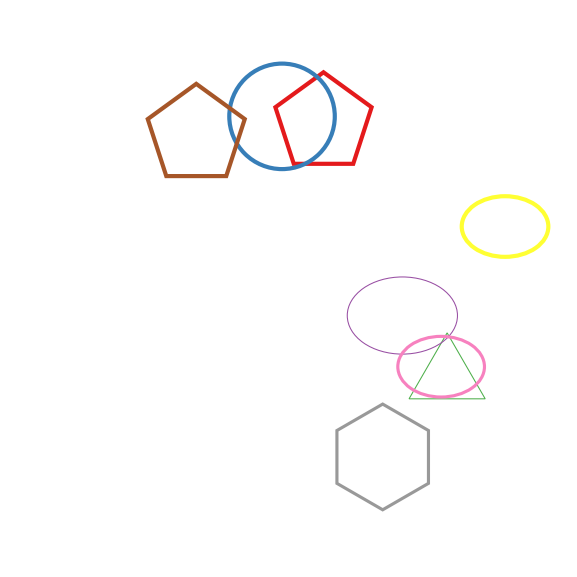[{"shape": "pentagon", "thickness": 2, "radius": 0.44, "center": [0.56, 0.786]}, {"shape": "circle", "thickness": 2, "radius": 0.46, "center": [0.488, 0.798]}, {"shape": "triangle", "thickness": 0.5, "radius": 0.38, "center": [0.774, 0.347]}, {"shape": "oval", "thickness": 0.5, "radius": 0.48, "center": [0.697, 0.453]}, {"shape": "oval", "thickness": 2, "radius": 0.37, "center": [0.875, 0.607]}, {"shape": "pentagon", "thickness": 2, "radius": 0.44, "center": [0.34, 0.766]}, {"shape": "oval", "thickness": 1.5, "radius": 0.38, "center": [0.764, 0.364]}, {"shape": "hexagon", "thickness": 1.5, "radius": 0.46, "center": [0.663, 0.208]}]